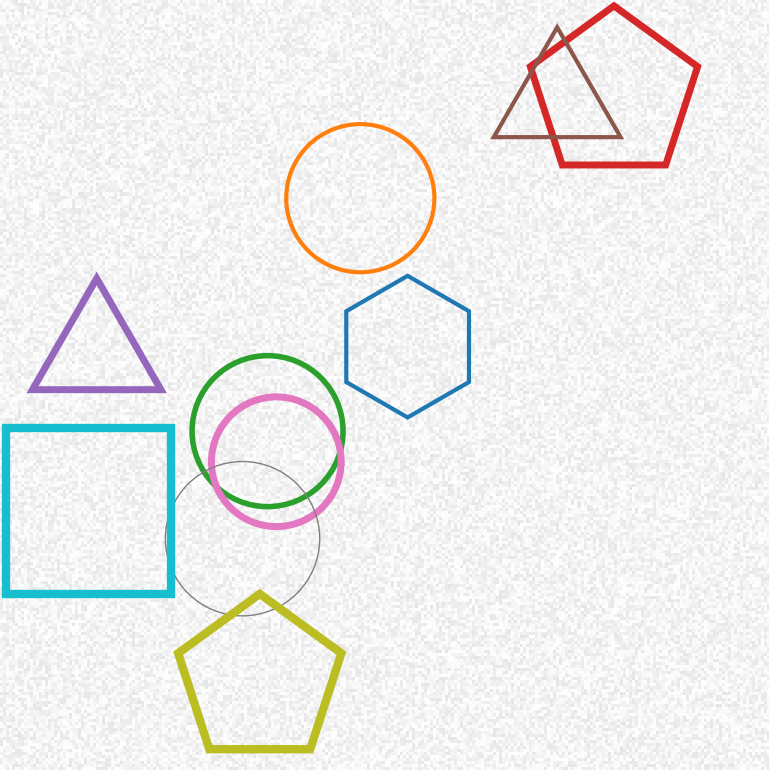[{"shape": "hexagon", "thickness": 1.5, "radius": 0.46, "center": [0.529, 0.55]}, {"shape": "circle", "thickness": 1.5, "radius": 0.48, "center": [0.468, 0.743]}, {"shape": "circle", "thickness": 2, "radius": 0.49, "center": [0.347, 0.44]}, {"shape": "pentagon", "thickness": 2.5, "radius": 0.57, "center": [0.797, 0.878]}, {"shape": "triangle", "thickness": 2.5, "radius": 0.48, "center": [0.126, 0.542]}, {"shape": "triangle", "thickness": 1.5, "radius": 0.48, "center": [0.724, 0.869]}, {"shape": "circle", "thickness": 2.5, "radius": 0.42, "center": [0.359, 0.4]}, {"shape": "circle", "thickness": 0.5, "radius": 0.5, "center": [0.315, 0.3]}, {"shape": "pentagon", "thickness": 3, "radius": 0.56, "center": [0.337, 0.117]}, {"shape": "square", "thickness": 3, "radius": 0.54, "center": [0.115, 0.337]}]